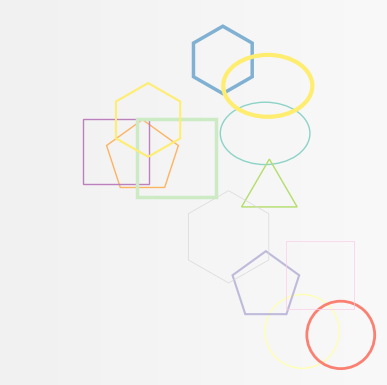[{"shape": "oval", "thickness": 1, "radius": 0.58, "center": [0.684, 0.654]}, {"shape": "circle", "thickness": 1, "radius": 0.48, "center": [0.78, 0.139]}, {"shape": "pentagon", "thickness": 1.5, "radius": 0.45, "center": [0.686, 0.257]}, {"shape": "circle", "thickness": 2, "radius": 0.44, "center": [0.879, 0.13]}, {"shape": "hexagon", "thickness": 2.5, "radius": 0.44, "center": [0.575, 0.844]}, {"shape": "pentagon", "thickness": 1, "radius": 0.49, "center": [0.368, 0.592]}, {"shape": "triangle", "thickness": 1, "radius": 0.41, "center": [0.695, 0.504]}, {"shape": "square", "thickness": 0.5, "radius": 0.44, "center": [0.826, 0.286]}, {"shape": "hexagon", "thickness": 0.5, "radius": 0.6, "center": [0.59, 0.385]}, {"shape": "square", "thickness": 1, "radius": 0.42, "center": [0.3, 0.607]}, {"shape": "square", "thickness": 2.5, "radius": 0.51, "center": [0.456, 0.589]}, {"shape": "oval", "thickness": 3, "radius": 0.57, "center": [0.691, 0.777]}, {"shape": "hexagon", "thickness": 1.5, "radius": 0.48, "center": [0.382, 0.688]}]